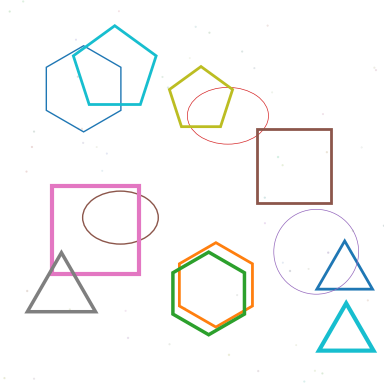[{"shape": "hexagon", "thickness": 1, "radius": 0.56, "center": [0.217, 0.769]}, {"shape": "triangle", "thickness": 2, "radius": 0.42, "center": [0.895, 0.291]}, {"shape": "hexagon", "thickness": 2, "radius": 0.55, "center": [0.561, 0.26]}, {"shape": "hexagon", "thickness": 2.5, "radius": 0.54, "center": [0.542, 0.238]}, {"shape": "oval", "thickness": 0.5, "radius": 0.53, "center": [0.592, 0.699]}, {"shape": "circle", "thickness": 0.5, "radius": 0.55, "center": [0.821, 0.346]}, {"shape": "oval", "thickness": 1, "radius": 0.49, "center": [0.313, 0.435]}, {"shape": "square", "thickness": 2, "radius": 0.48, "center": [0.764, 0.57]}, {"shape": "square", "thickness": 3, "radius": 0.57, "center": [0.249, 0.402]}, {"shape": "triangle", "thickness": 2.5, "radius": 0.51, "center": [0.16, 0.241]}, {"shape": "pentagon", "thickness": 2, "radius": 0.43, "center": [0.522, 0.741]}, {"shape": "triangle", "thickness": 3, "radius": 0.41, "center": [0.899, 0.13]}, {"shape": "pentagon", "thickness": 2, "radius": 0.57, "center": [0.298, 0.82]}]